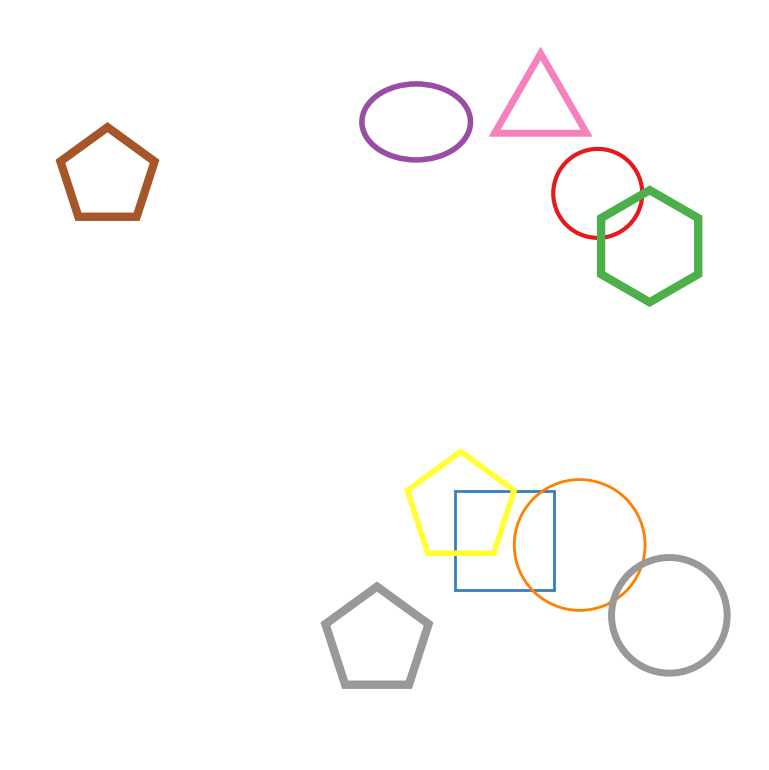[{"shape": "circle", "thickness": 1.5, "radius": 0.29, "center": [0.776, 0.749]}, {"shape": "square", "thickness": 1, "radius": 0.32, "center": [0.655, 0.298]}, {"shape": "hexagon", "thickness": 3, "radius": 0.36, "center": [0.844, 0.68]}, {"shape": "oval", "thickness": 2, "radius": 0.35, "center": [0.541, 0.842]}, {"shape": "circle", "thickness": 1, "radius": 0.42, "center": [0.753, 0.292]}, {"shape": "pentagon", "thickness": 2, "radius": 0.36, "center": [0.598, 0.341]}, {"shape": "pentagon", "thickness": 3, "radius": 0.32, "center": [0.14, 0.77]}, {"shape": "triangle", "thickness": 2.5, "radius": 0.35, "center": [0.702, 0.861]}, {"shape": "circle", "thickness": 2.5, "radius": 0.38, "center": [0.869, 0.201]}, {"shape": "pentagon", "thickness": 3, "radius": 0.35, "center": [0.49, 0.168]}]